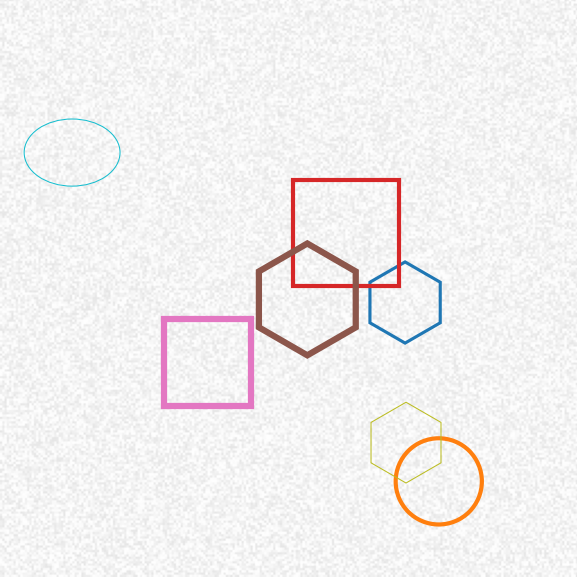[{"shape": "hexagon", "thickness": 1.5, "radius": 0.35, "center": [0.701, 0.475]}, {"shape": "circle", "thickness": 2, "radius": 0.37, "center": [0.76, 0.166]}, {"shape": "square", "thickness": 2, "radius": 0.46, "center": [0.599, 0.596]}, {"shape": "hexagon", "thickness": 3, "radius": 0.48, "center": [0.532, 0.481]}, {"shape": "square", "thickness": 3, "radius": 0.38, "center": [0.359, 0.371]}, {"shape": "hexagon", "thickness": 0.5, "radius": 0.35, "center": [0.703, 0.233]}, {"shape": "oval", "thickness": 0.5, "radius": 0.42, "center": [0.125, 0.735]}]